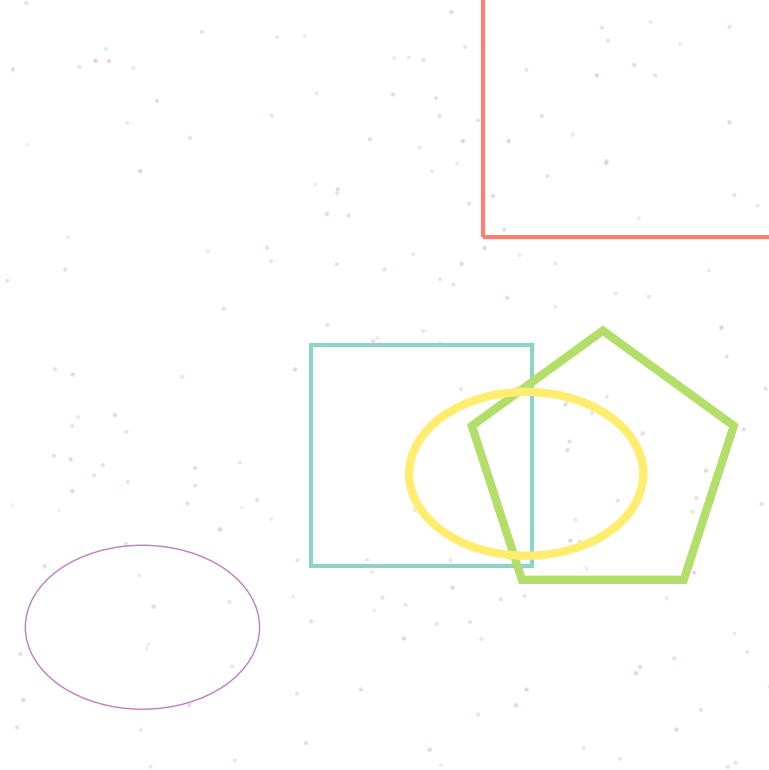[{"shape": "square", "thickness": 1.5, "radius": 0.72, "center": [0.547, 0.409]}, {"shape": "square", "thickness": 1.5, "radius": 0.97, "center": [0.821, 0.887]}, {"shape": "pentagon", "thickness": 3, "radius": 0.89, "center": [0.783, 0.392]}, {"shape": "oval", "thickness": 0.5, "radius": 0.76, "center": [0.185, 0.185]}, {"shape": "oval", "thickness": 3, "radius": 0.76, "center": [0.683, 0.385]}]